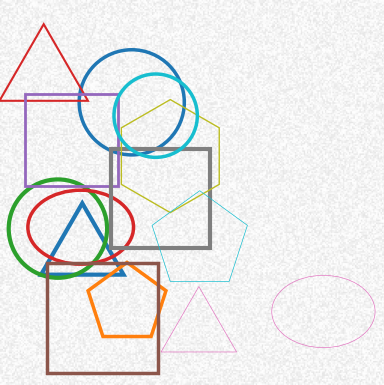[{"shape": "triangle", "thickness": 3, "radius": 0.62, "center": [0.214, 0.348]}, {"shape": "circle", "thickness": 2.5, "radius": 0.68, "center": [0.342, 0.734]}, {"shape": "pentagon", "thickness": 2.5, "radius": 0.53, "center": [0.33, 0.212]}, {"shape": "circle", "thickness": 3, "radius": 0.64, "center": [0.15, 0.406]}, {"shape": "oval", "thickness": 2.5, "radius": 0.69, "center": [0.21, 0.41]}, {"shape": "triangle", "thickness": 1.5, "radius": 0.66, "center": [0.114, 0.805]}, {"shape": "square", "thickness": 2, "radius": 0.6, "center": [0.186, 0.637]}, {"shape": "square", "thickness": 2.5, "radius": 0.72, "center": [0.266, 0.174]}, {"shape": "oval", "thickness": 0.5, "radius": 0.67, "center": [0.84, 0.191]}, {"shape": "triangle", "thickness": 0.5, "radius": 0.57, "center": [0.516, 0.142]}, {"shape": "square", "thickness": 3, "radius": 0.64, "center": [0.417, 0.484]}, {"shape": "hexagon", "thickness": 1, "radius": 0.73, "center": [0.442, 0.595]}, {"shape": "circle", "thickness": 2.5, "radius": 0.54, "center": [0.404, 0.7]}, {"shape": "pentagon", "thickness": 0.5, "radius": 0.65, "center": [0.519, 0.374]}]